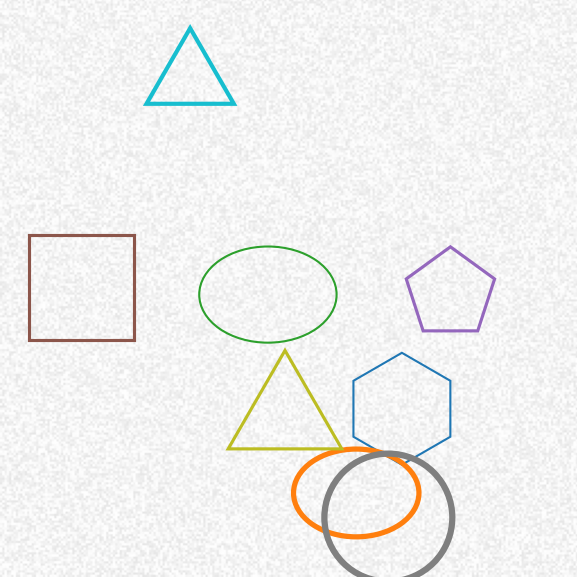[{"shape": "hexagon", "thickness": 1, "radius": 0.48, "center": [0.696, 0.291]}, {"shape": "oval", "thickness": 2.5, "radius": 0.54, "center": [0.617, 0.146]}, {"shape": "oval", "thickness": 1, "radius": 0.59, "center": [0.464, 0.489]}, {"shape": "pentagon", "thickness": 1.5, "radius": 0.4, "center": [0.78, 0.491]}, {"shape": "square", "thickness": 1.5, "radius": 0.45, "center": [0.142, 0.502]}, {"shape": "circle", "thickness": 3, "radius": 0.55, "center": [0.672, 0.103]}, {"shape": "triangle", "thickness": 1.5, "radius": 0.57, "center": [0.493, 0.279]}, {"shape": "triangle", "thickness": 2, "radius": 0.44, "center": [0.329, 0.863]}]